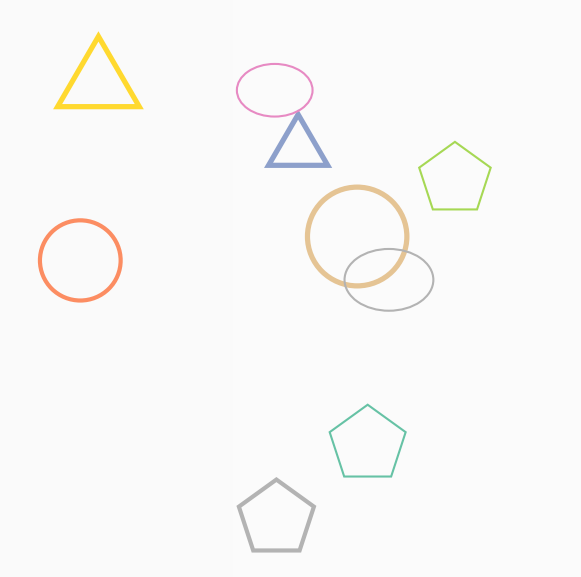[{"shape": "pentagon", "thickness": 1, "radius": 0.34, "center": [0.633, 0.23]}, {"shape": "circle", "thickness": 2, "radius": 0.35, "center": [0.138, 0.548]}, {"shape": "triangle", "thickness": 2.5, "radius": 0.29, "center": [0.513, 0.742]}, {"shape": "oval", "thickness": 1, "radius": 0.33, "center": [0.473, 0.843]}, {"shape": "pentagon", "thickness": 1, "radius": 0.32, "center": [0.783, 0.689]}, {"shape": "triangle", "thickness": 2.5, "radius": 0.41, "center": [0.169, 0.855]}, {"shape": "circle", "thickness": 2.5, "radius": 0.43, "center": [0.614, 0.59]}, {"shape": "pentagon", "thickness": 2, "radius": 0.34, "center": [0.476, 0.101]}, {"shape": "oval", "thickness": 1, "radius": 0.38, "center": [0.669, 0.515]}]